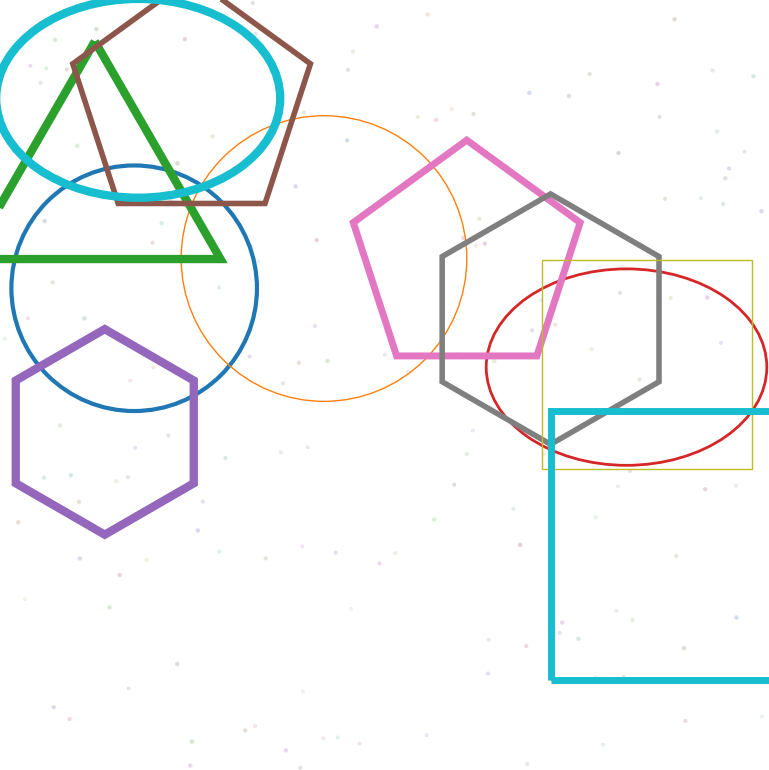[{"shape": "circle", "thickness": 1.5, "radius": 0.8, "center": [0.174, 0.626]}, {"shape": "circle", "thickness": 0.5, "radius": 0.93, "center": [0.421, 0.664]}, {"shape": "triangle", "thickness": 3, "radius": 0.94, "center": [0.123, 0.758]}, {"shape": "oval", "thickness": 1, "radius": 0.91, "center": [0.814, 0.523]}, {"shape": "hexagon", "thickness": 3, "radius": 0.67, "center": [0.136, 0.439]}, {"shape": "pentagon", "thickness": 2, "radius": 0.81, "center": [0.249, 0.867]}, {"shape": "pentagon", "thickness": 2.5, "radius": 0.77, "center": [0.606, 0.663]}, {"shape": "hexagon", "thickness": 2, "radius": 0.81, "center": [0.715, 0.586]}, {"shape": "square", "thickness": 0.5, "radius": 0.68, "center": [0.84, 0.526]}, {"shape": "square", "thickness": 2.5, "radius": 0.87, "center": [0.891, 0.292]}, {"shape": "oval", "thickness": 3, "radius": 0.92, "center": [0.179, 0.872]}]